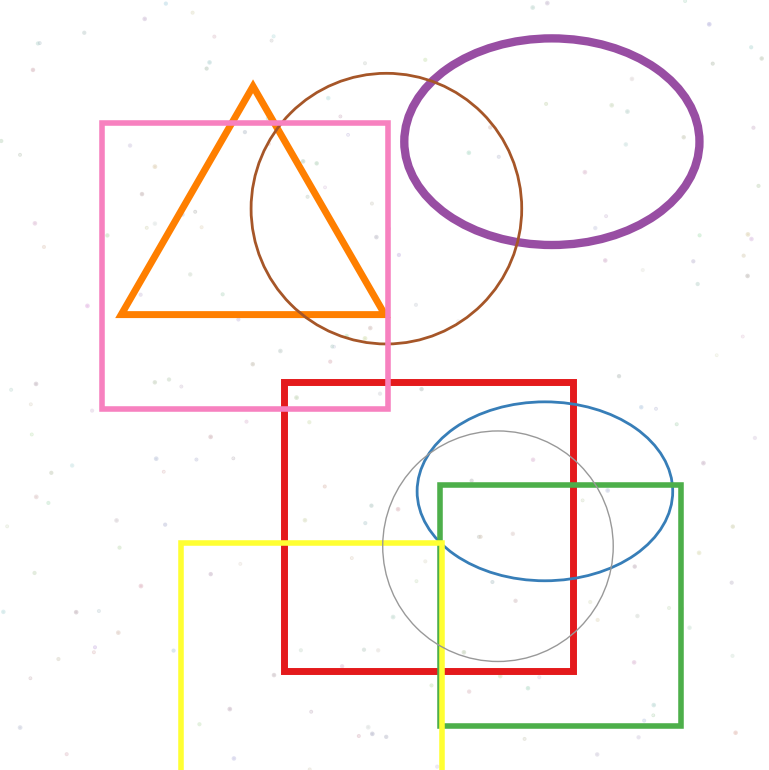[{"shape": "square", "thickness": 2.5, "radius": 0.94, "center": [0.556, 0.316]}, {"shape": "oval", "thickness": 1, "radius": 0.83, "center": [0.708, 0.362]}, {"shape": "square", "thickness": 2, "radius": 0.78, "center": [0.727, 0.214]}, {"shape": "oval", "thickness": 3, "radius": 0.96, "center": [0.717, 0.816]}, {"shape": "triangle", "thickness": 2.5, "radius": 0.99, "center": [0.329, 0.69]}, {"shape": "square", "thickness": 2, "radius": 0.85, "center": [0.404, 0.125]}, {"shape": "circle", "thickness": 1, "radius": 0.88, "center": [0.502, 0.729]}, {"shape": "square", "thickness": 2, "radius": 0.93, "center": [0.318, 0.655]}, {"shape": "circle", "thickness": 0.5, "radius": 0.75, "center": [0.647, 0.291]}]